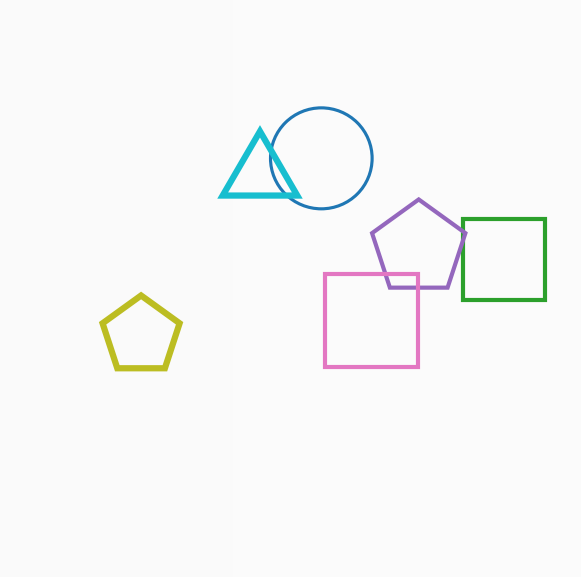[{"shape": "circle", "thickness": 1.5, "radius": 0.44, "center": [0.553, 0.725]}, {"shape": "square", "thickness": 2, "radius": 0.35, "center": [0.867, 0.55]}, {"shape": "pentagon", "thickness": 2, "radius": 0.42, "center": [0.72, 0.569]}, {"shape": "square", "thickness": 2, "radius": 0.4, "center": [0.639, 0.444]}, {"shape": "pentagon", "thickness": 3, "radius": 0.35, "center": [0.243, 0.418]}, {"shape": "triangle", "thickness": 3, "radius": 0.37, "center": [0.447, 0.698]}]